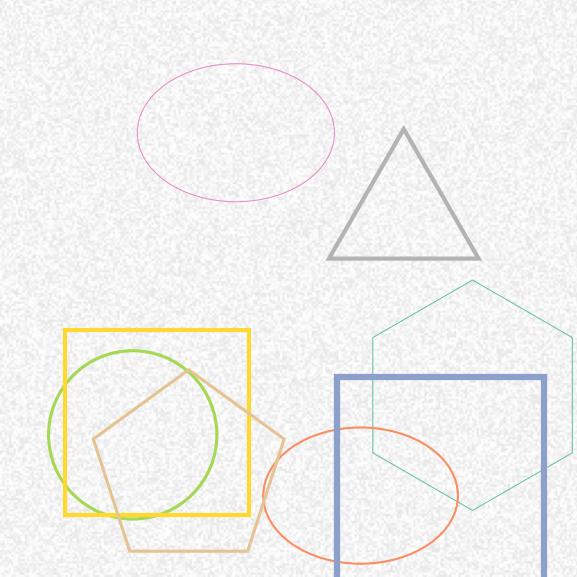[{"shape": "hexagon", "thickness": 0.5, "radius": 1.0, "center": [0.818, 0.315]}, {"shape": "oval", "thickness": 1, "radius": 0.84, "center": [0.624, 0.141]}, {"shape": "square", "thickness": 3, "radius": 0.89, "center": [0.763, 0.168]}, {"shape": "oval", "thickness": 0.5, "radius": 0.85, "center": [0.408, 0.769]}, {"shape": "circle", "thickness": 1.5, "radius": 0.73, "center": [0.23, 0.246]}, {"shape": "square", "thickness": 2, "radius": 0.8, "center": [0.272, 0.268]}, {"shape": "pentagon", "thickness": 1.5, "radius": 0.87, "center": [0.327, 0.185]}, {"shape": "triangle", "thickness": 2, "radius": 0.75, "center": [0.699, 0.626]}]